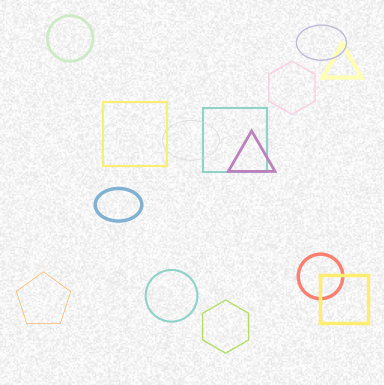[{"shape": "square", "thickness": 1.5, "radius": 0.42, "center": [0.611, 0.636]}, {"shape": "circle", "thickness": 1.5, "radius": 0.34, "center": [0.446, 0.232]}, {"shape": "triangle", "thickness": 3, "radius": 0.29, "center": [0.889, 0.828]}, {"shape": "oval", "thickness": 1, "radius": 0.33, "center": [0.835, 0.889]}, {"shape": "circle", "thickness": 2.5, "radius": 0.29, "center": [0.833, 0.282]}, {"shape": "oval", "thickness": 2.5, "radius": 0.3, "center": [0.308, 0.468]}, {"shape": "pentagon", "thickness": 0.5, "radius": 0.37, "center": [0.113, 0.22]}, {"shape": "hexagon", "thickness": 1, "radius": 0.35, "center": [0.586, 0.152]}, {"shape": "hexagon", "thickness": 1, "radius": 0.35, "center": [0.758, 0.772]}, {"shape": "oval", "thickness": 0.5, "radius": 0.37, "center": [0.496, 0.635]}, {"shape": "triangle", "thickness": 2, "radius": 0.35, "center": [0.654, 0.59]}, {"shape": "circle", "thickness": 2, "radius": 0.3, "center": [0.182, 0.9]}, {"shape": "square", "thickness": 2.5, "radius": 0.31, "center": [0.893, 0.224]}, {"shape": "square", "thickness": 1.5, "radius": 0.42, "center": [0.351, 0.652]}]